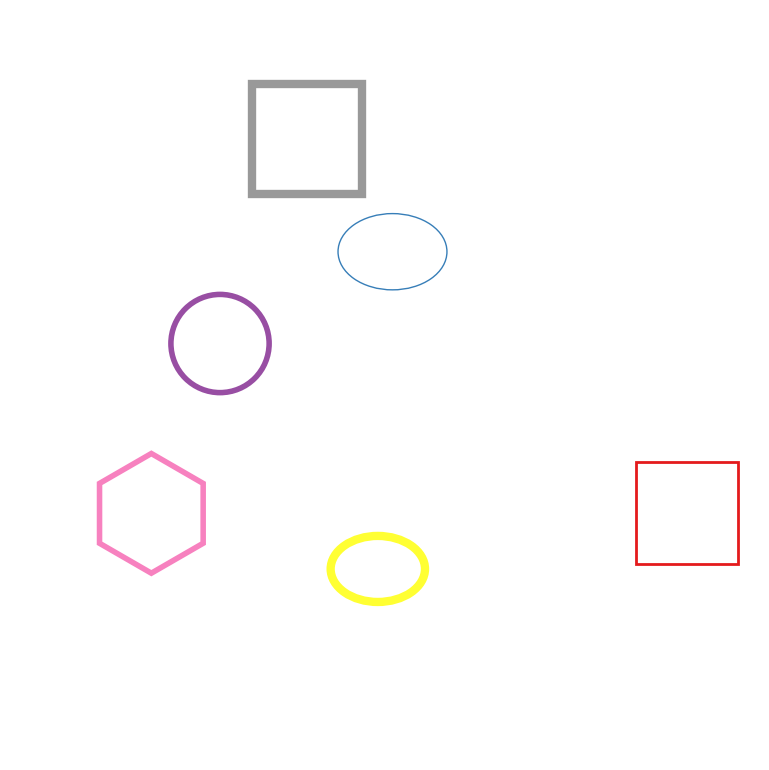[{"shape": "square", "thickness": 1, "radius": 0.33, "center": [0.893, 0.333]}, {"shape": "oval", "thickness": 0.5, "radius": 0.35, "center": [0.51, 0.673]}, {"shape": "circle", "thickness": 2, "radius": 0.32, "center": [0.286, 0.554]}, {"shape": "oval", "thickness": 3, "radius": 0.31, "center": [0.491, 0.261]}, {"shape": "hexagon", "thickness": 2, "radius": 0.39, "center": [0.197, 0.333]}, {"shape": "square", "thickness": 3, "radius": 0.36, "center": [0.399, 0.82]}]